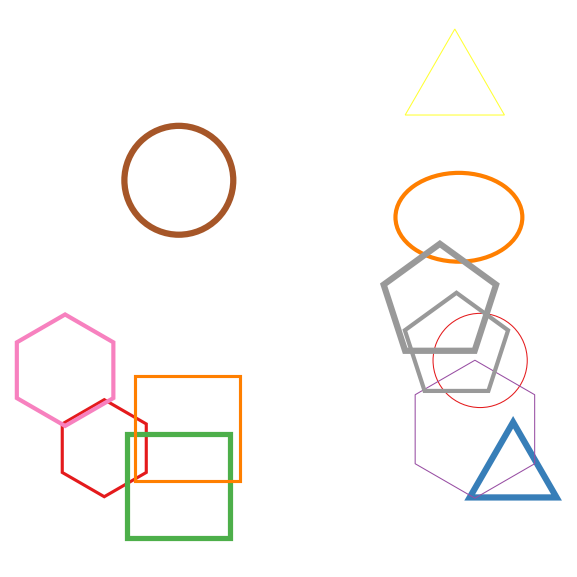[{"shape": "hexagon", "thickness": 1.5, "radius": 0.42, "center": [0.181, 0.223]}, {"shape": "circle", "thickness": 0.5, "radius": 0.41, "center": [0.831, 0.375]}, {"shape": "triangle", "thickness": 3, "radius": 0.43, "center": [0.889, 0.181]}, {"shape": "square", "thickness": 2.5, "radius": 0.45, "center": [0.309, 0.158]}, {"shape": "hexagon", "thickness": 0.5, "radius": 0.6, "center": [0.822, 0.256]}, {"shape": "oval", "thickness": 2, "radius": 0.55, "center": [0.795, 0.623]}, {"shape": "square", "thickness": 1.5, "radius": 0.46, "center": [0.325, 0.257]}, {"shape": "triangle", "thickness": 0.5, "radius": 0.5, "center": [0.788, 0.85]}, {"shape": "circle", "thickness": 3, "radius": 0.47, "center": [0.31, 0.687]}, {"shape": "hexagon", "thickness": 2, "radius": 0.48, "center": [0.113, 0.358]}, {"shape": "pentagon", "thickness": 3, "radius": 0.51, "center": [0.762, 0.475]}, {"shape": "pentagon", "thickness": 2, "radius": 0.47, "center": [0.79, 0.398]}]